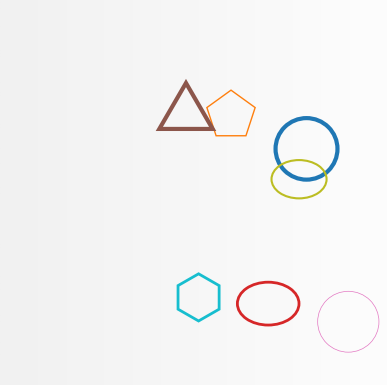[{"shape": "circle", "thickness": 3, "radius": 0.4, "center": [0.791, 0.613]}, {"shape": "pentagon", "thickness": 1, "radius": 0.33, "center": [0.596, 0.7]}, {"shape": "oval", "thickness": 2, "radius": 0.4, "center": [0.692, 0.211]}, {"shape": "triangle", "thickness": 3, "radius": 0.4, "center": [0.48, 0.705]}, {"shape": "circle", "thickness": 0.5, "radius": 0.4, "center": [0.899, 0.164]}, {"shape": "oval", "thickness": 1.5, "radius": 0.36, "center": [0.772, 0.534]}, {"shape": "hexagon", "thickness": 2, "radius": 0.31, "center": [0.512, 0.228]}]